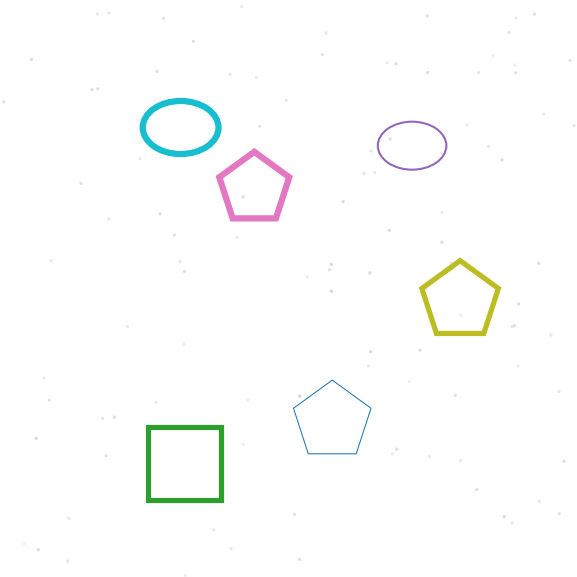[{"shape": "pentagon", "thickness": 0.5, "radius": 0.35, "center": [0.575, 0.27]}, {"shape": "square", "thickness": 2.5, "radius": 0.31, "center": [0.319, 0.196]}, {"shape": "oval", "thickness": 1, "radius": 0.3, "center": [0.714, 0.747]}, {"shape": "pentagon", "thickness": 3, "radius": 0.32, "center": [0.44, 0.673]}, {"shape": "pentagon", "thickness": 2.5, "radius": 0.35, "center": [0.797, 0.478]}, {"shape": "oval", "thickness": 3, "radius": 0.33, "center": [0.313, 0.778]}]